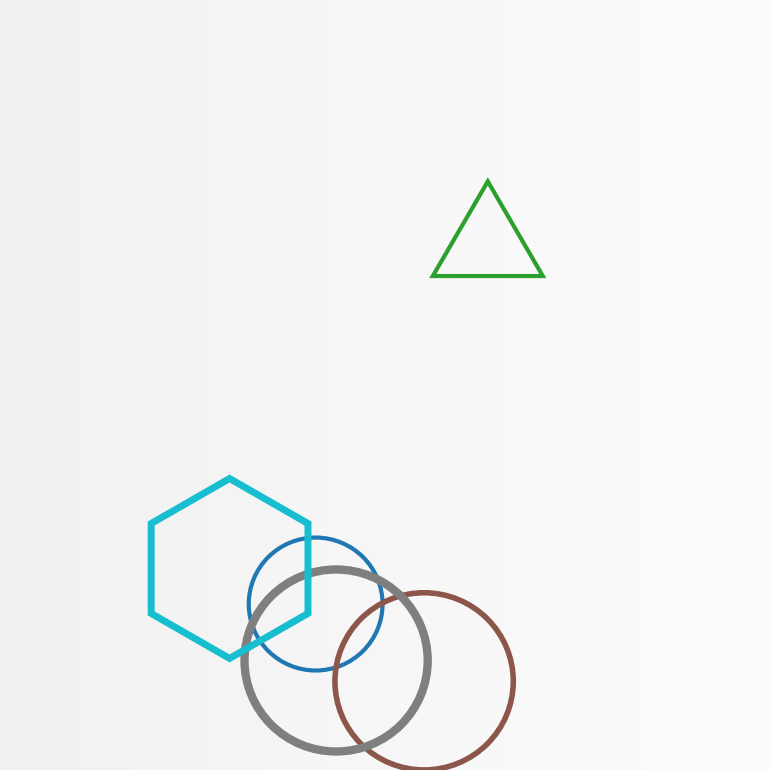[{"shape": "circle", "thickness": 1.5, "radius": 0.43, "center": [0.407, 0.216]}, {"shape": "triangle", "thickness": 1.5, "radius": 0.41, "center": [0.629, 0.682]}, {"shape": "circle", "thickness": 2, "radius": 0.58, "center": [0.547, 0.115]}, {"shape": "circle", "thickness": 3, "radius": 0.59, "center": [0.434, 0.142]}, {"shape": "hexagon", "thickness": 2.5, "radius": 0.58, "center": [0.296, 0.262]}]